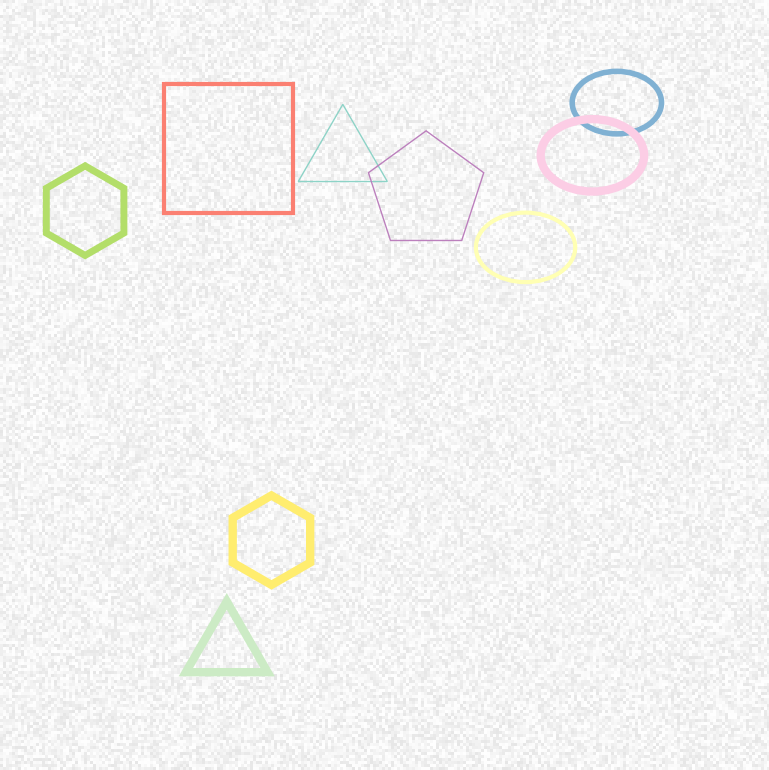[{"shape": "triangle", "thickness": 0.5, "radius": 0.33, "center": [0.445, 0.798]}, {"shape": "oval", "thickness": 1.5, "radius": 0.32, "center": [0.683, 0.679]}, {"shape": "square", "thickness": 1.5, "radius": 0.42, "center": [0.297, 0.807]}, {"shape": "oval", "thickness": 2, "radius": 0.29, "center": [0.801, 0.867]}, {"shape": "hexagon", "thickness": 2.5, "radius": 0.29, "center": [0.111, 0.726]}, {"shape": "oval", "thickness": 3, "radius": 0.34, "center": [0.769, 0.798]}, {"shape": "pentagon", "thickness": 0.5, "radius": 0.39, "center": [0.553, 0.751]}, {"shape": "triangle", "thickness": 3, "radius": 0.31, "center": [0.294, 0.158]}, {"shape": "hexagon", "thickness": 3, "radius": 0.29, "center": [0.353, 0.298]}]